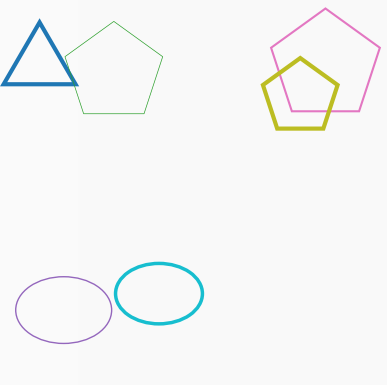[{"shape": "triangle", "thickness": 3, "radius": 0.54, "center": [0.102, 0.835]}, {"shape": "pentagon", "thickness": 0.5, "radius": 0.66, "center": [0.294, 0.812]}, {"shape": "oval", "thickness": 1, "radius": 0.62, "center": [0.164, 0.195]}, {"shape": "pentagon", "thickness": 1.5, "radius": 0.74, "center": [0.84, 0.83]}, {"shape": "pentagon", "thickness": 3, "radius": 0.51, "center": [0.775, 0.748]}, {"shape": "oval", "thickness": 2.5, "radius": 0.56, "center": [0.41, 0.237]}]